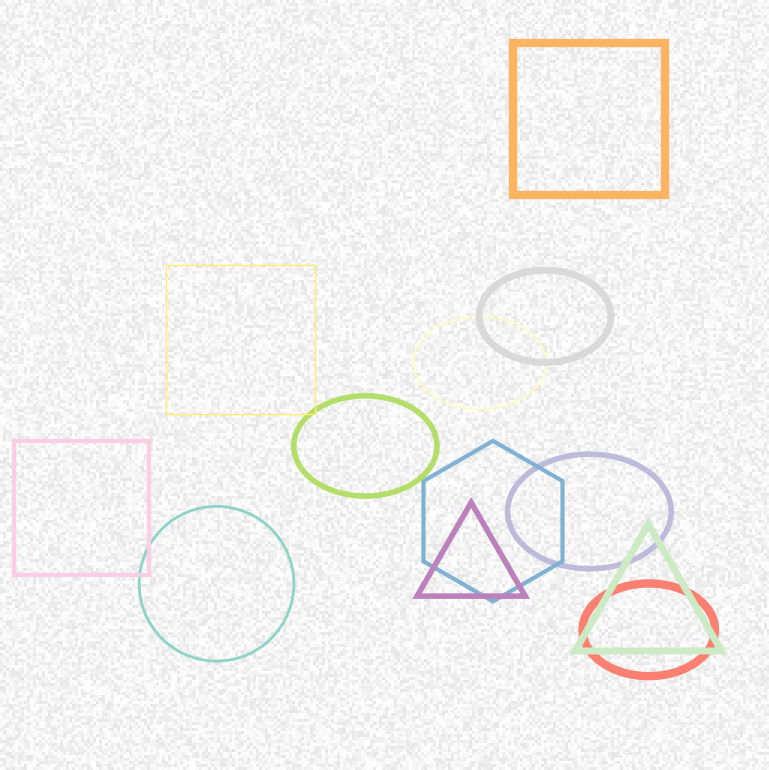[{"shape": "circle", "thickness": 1, "radius": 0.5, "center": [0.281, 0.242]}, {"shape": "oval", "thickness": 0.5, "radius": 0.43, "center": [0.623, 0.529]}, {"shape": "oval", "thickness": 2, "radius": 0.53, "center": [0.765, 0.336]}, {"shape": "oval", "thickness": 3, "radius": 0.43, "center": [0.843, 0.182]}, {"shape": "hexagon", "thickness": 1.5, "radius": 0.52, "center": [0.64, 0.323]}, {"shape": "square", "thickness": 3, "radius": 0.49, "center": [0.765, 0.845]}, {"shape": "oval", "thickness": 2, "radius": 0.47, "center": [0.475, 0.421]}, {"shape": "square", "thickness": 1.5, "radius": 0.44, "center": [0.106, 0.34]}, {"shape": "oval", "thickness": 2.5, "radius": 0.43, "center": [0.708, 0.589]}, {"shape": "triangle", "thickness": 2, "radius": 0.41, "center": [0.612, 0.266]}, {"shape": "triangle", "thickness": 2.5, "radius": 0.55, "center": [0.842, 0.209]}, {"shape": "square", "thickness": 0.5, "radius": 0.48, "center": [0.312, 0.559]}]